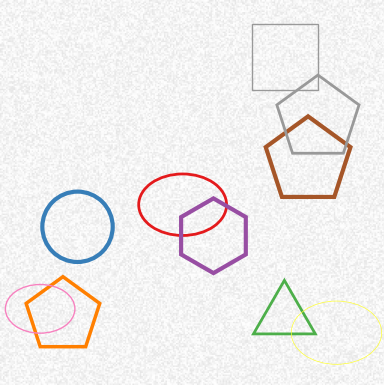[{"shape": "oval", "thickness": 2, "radius": 0.57, "center": [0.474, 0.468]}, {"shape": "circle", "thickness": 3, "radius": 0.46, "center": [0.201, 0.411]}, {"shape": "triangle", "thickness": 2, "radius": 0.46, "center": [0.739, 0.179]}, {"shape": "hexagon", "thickness": 3, "radius": 0.49, "center": [0.554, 0.388]}, {"shape": "pentagon", "thickness": 2.5, "radius": 0.5, "center": [0.163, 0.181]}, {"shape": "oval", "thickness": 0.5, "radius": 0.59, "center": [0.874, 0.136]}, {"shape": "pentagon", "thickness": 3, "radius": 0.58, "center": [0.8, 0.582]}, {"shape": "oval", "thickness": 1, "radius": 0.45, "center": [0.104, 0.198]}, {"shape": "square", "thickness": 1, "radius": 0.43, "center": [0.74, 0.852]}, {"shape": "pentagon", "thickness": 2, "radius": 0.56, "center": [0.826, 0.693]}]